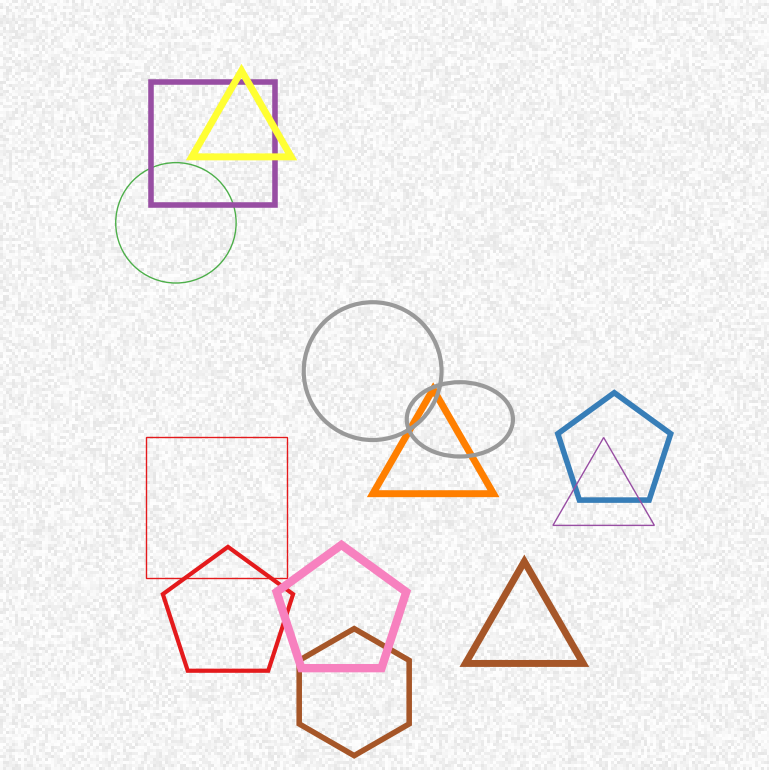[{"shape": "pentagon", "thickness": 1.5, "radius": 0.44, "center": [0.296, 0.201]}, {"shape": "square", "thickness": 0.5, "radius": 0.46, "center": [0.281, 0.34]}, {"shape": "pentagon", "thickness": 2, "radius": 0.39, "center": [0.798, 0.413]}, {"shape": "circle", "thickness": 0.5, "radius": 0.39, "center": [0.228, 0.711]}, {"shape": "triangle", "thickness": 0.5, "radius": 0.38, "center": [0.784, 0.356]}, {"shape": "square", "thickness": 2, "radius": 0.4, "center": [0.277, 0.814]}, {"shape": "triangle", "thickness": 2.5, "radius": 0.45, "center": [0.563, 0.404]}, {"shape": "triangle", "thickness": 2.5, "radius": 0.37, "center": [0.314, 0.834]}, {"shape": "hexagon", "thickness": 2, "radius": 0.41, "center": [0.46, 0.101]}, {"shape": "triangle", "thickness": 2.5, "radius": 0.44, "center": [0.681, 0.183]}, {"shape": "pentagon", "thickness": 3, "radius": 0.44, "center": [0.443, 0.204]}, {"shape": "oval", "thickness": 1.5, "radius": 0.34, "center": [0.597, 0.455]}, {"shape": "circle", "thickness": 1.5, "radius": 0.45, "center": [0.484, 0.518]}]